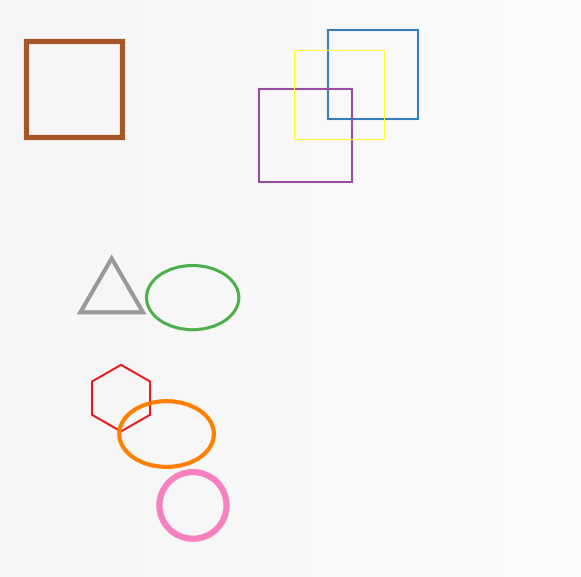[{"shape": "hexagon", "thickness": 1, "radius": 0.29, "center": [0.208, 0.31]}, {"shape": "square", "thickness": 1, "radius": 0.39, "center": [0.642, 0.871]}, {"shape": "oval", "thickness": 1.5, "radius": 0.4, "center": [0.331, 0.484]}, {"shape": "square", "thickness": 1, "radius": 0.4, "center": [0.525, 0.765]}, {"shape": "oval", "thickness": 2, "radius": 0.41, "center": [0.287, 0.248]}, {"shape": "square", "thickness": 0.5, "radius": 0.38, "center": [0.583, 0.835]}, {"shape": "square", "thickness": 2.5, "radius": 0.42, "center": [0.127, 0.845]}, {"shape": "circle", "thickness": 3, "radius": 0.29, "center": [0.332, 0.124]}, {"shape": "triangle", "thickness": 2, "radius": 0.31, "center": [0.192, 0.489]}]